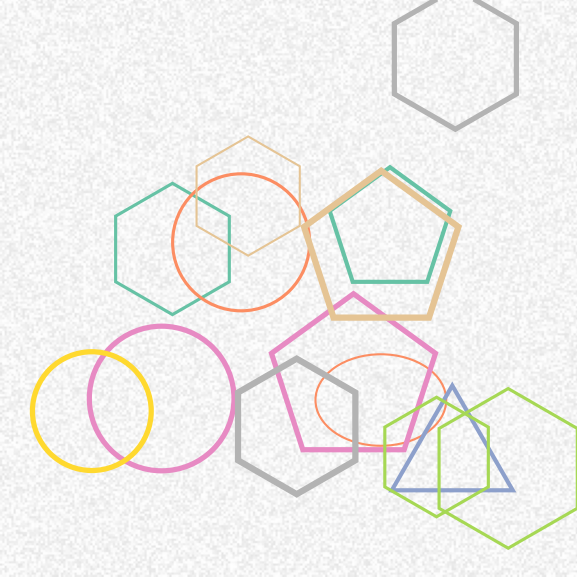[{"shape": "pentagon", "thickness": 2, "radius": 0.55, "center": [0.675, 0.6]}, {"shape": "hexagon", "thickness": 1.5, "radius": 0.57, "center": [0.299, 0.568]}, {"shape": "oval", "thickness": 1, "radius": 0.57, "center": [0.659, 0.306]}, {"shape": "circle", "thickness": 1.5, "radius": 0.59, "center": [0.418, 0.58]}, {"shape": "triangle", "thickness": 2, "radius": 0.6, "center": [0.783, 0.211]}, {"shape": "circle", "thickness": 2.5, "radius": 0.63, "center": [0.28, 0.309]}, {"shape": "pentagon", "thickness": 2.5, "radius": 0.75, "center": [0.612, 0.341]}, {"shape": "hexagon", "thickness": 1.5, "radius": 0.69, "center": [0.88, 0.188]}, {"shape": "hexagon", "thickness": 1.5, "radius": 0.52, "center": [0.756, 0.208]}, {"shape": "circle", "thickness": 2.5, "radius": 0.51, "center": [0.159, 0.287]}, {"shape": "pentagon", "thickness": 3, "radius": 0.7, "center": [0.66, 0.563]}, {"shape": "hexagon", "thickness": 1, "radius": 0.52, "center": [0.43, 0.66]}, {"shape": "hexagon", "thickness": 2.5, "radius": 0.61, "center": [0.789, 0.897]}, {"shape": "hexagon", "thickness": 3, "radius": 0.59, "center": [0.514, 0.261]}]